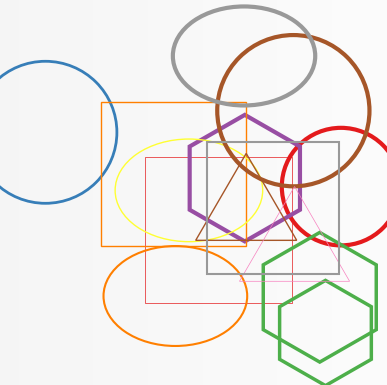[{"shape": "circle", "thickness": 3, "radius": 0.76, "center": [0.88, 0.515]}, {"shape": "square", "thickness": 0.5, "radius": 0.95, "center": [0.564, 0.402]}, {"shape": "circle", "thickness": 2, "radius": 0.92, "center": [0.117, 0.656]}, {"shape": "hexagon", "thickness": 2.5, "radius": 0.84, "center": [0.825, 0.228]}, {"shape": "hexagon", "thickness": 2.5, "radius": 0.68, "center": [0.84, 0.135]}, {"shape": "hexagon", "thickness": 3, "radius": 0.82, "center": [0.632, 0.537]}, {"shape": "square", "thickness": 1, "radius": 0.94, "center": [0.448, 0.547]}, {"shape": "oval", "thickness": 1.5, "radius": 0.93, "center": [0.453, 0.231]}, {"shape": "oval", "thickness": 1, "radius": 0.95, "center": [0.488, 0.506]}, {"shape": "triangle", "thickness": 1, "radius": 0.75, "center": [0.635, 0.451]}, {"shape": "circle", "thickness": 3, "radius": 0.98, "center": [0.757, 0.713]}, {"shape": "triangle", "thickness": 0.5, "radius": 0.82, "center": [0.76, 0.351]}, {"shape": "oval", "thickness": 3, "radius": 0.92, "center": [0.63, 0.855]}, {"shape": "square", "thickness": 1.5, "radius": 0.85, "center": [0.705, 0.46]}]